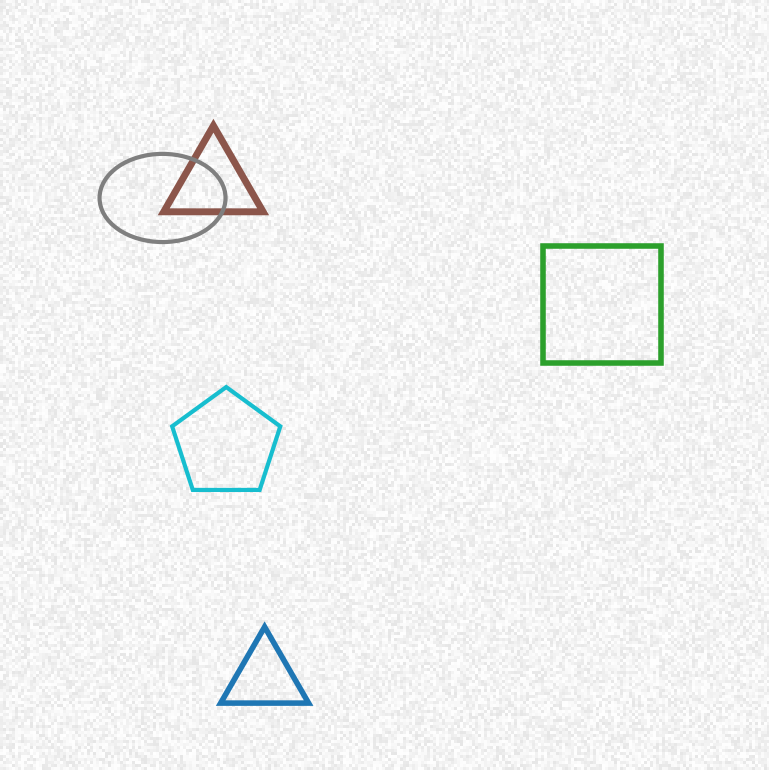[{"shape": "triangle", "thickness": 2, "radius": 0.33, "center": [0.344, 0.12]}, {"shape": "square", "thickness": 2, "radius": 0.38, "center": [0.782, 0.604]}, {"shape": "triangle", "thickness": 2.5, "radius": 0.37, "center": [0.277, 0.762]}, {"shape": "oval", "thickness": 1.5, "radius": 0.41, "center": [0.211, 0.743]}, {"shape": "pentagon", "thickness": 1.5, "radius": 0.37, "center": [0.294, 0.423]}]